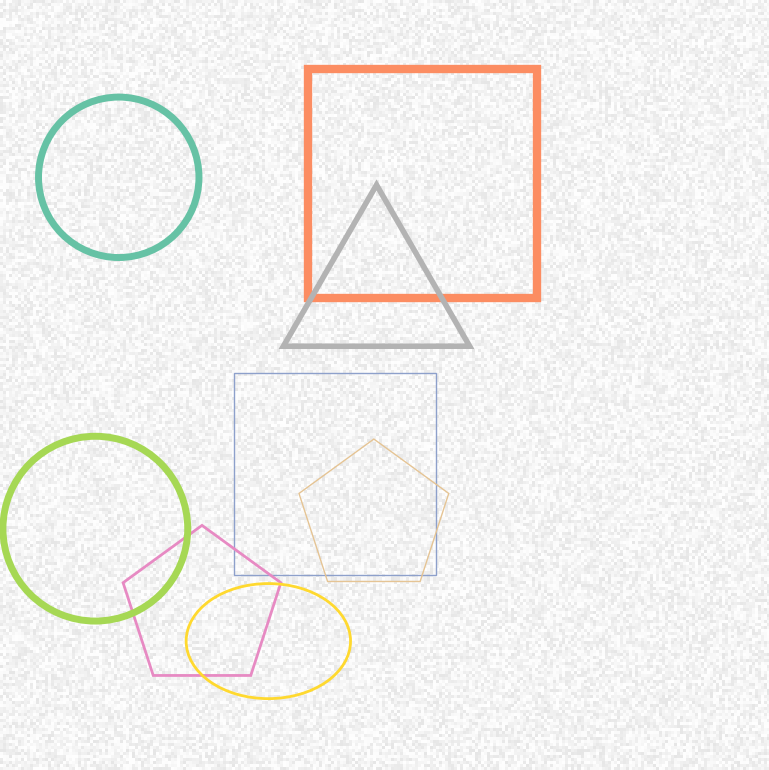[{"shape": "circle", "thickness": 2.5, "radius": 0.52, "center": [0.154, 0.77]}, {"shape": "square", "thickness": 3, "radius": 0.74, "center": [0.549, 0.761]}, {"shape": "square", "thickness": 0.5, "radius": 0.66, "center": [0.435, 0.384]}, {"shape": "pentagon", "thickness": 1, "radius": 0.54, "center": [0.262, 0.21]}, {"shape": "circle", "thickness": 2.5, "radius": 0.6, "center": [0.124, 0.313]}, {"shape": "oval", "thickness": 1, "radius": 0.53, "center": [0.348, 0.167]}, {"shape": "pentagon", "thickness": 0.5, "radius": 0.51, "center": [0.486, 0.328]}, {"shape": "triangle", "thickness": 2, "radius": 0.7, "center": [0.489, 0.62]}]